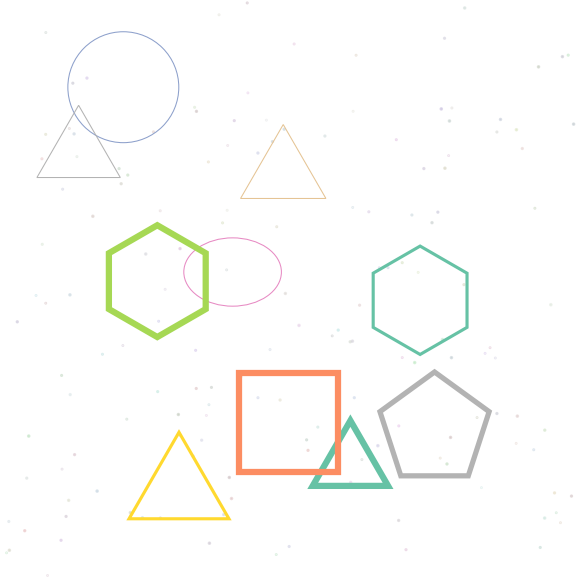[{"shape": "triangle", "thickness": 3, "radius": 0.38, "center": [0.607, 0.195]}, {"shape": "hexagon", "thickness": 1.5, "radius": 0.47, "center": [0.727, 0.479]}, {"shape": "square", "thickness": 3, "radius": 0.43, "center": [0.5, 0.268]}, {"shape": "circle", "thickness": 0.5, "radius": 0.48, "center": [0.214, 0.848]}, {"shape": "oval", "thickness": 0.5, "radius": 0.42, "center": [0.403, 0.528]}, {"shape": "hexagon", "thickness": 3, "radius": 0.48, "center": [0.272, 0.512]}, {"shape": "triangle", "thickness": 1.5, "radius": 0.5, "center": [0.31, 0.151]}, {"shape": "triangle", "thickness": 0.5, "radius": 0.43, "center": [0.49, 0.698]}, {"shape": "pentagon", "thickness": 2.5, "radius": 0.5, "center": [0.752, 0.256]}, {"shape": "triangle", "thickness": 0.5, "radius": 0.42, "center": [0.136, 0.733]}]